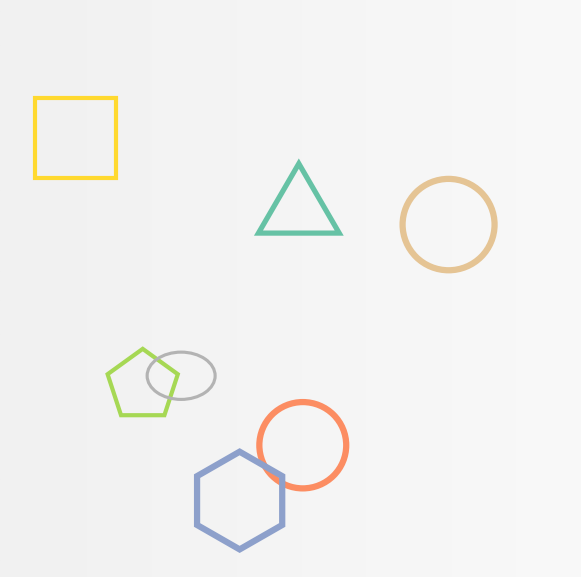[{"shape": "triangle", "thickness": 2.5, "radius": 0.4, "center": [0.514, 0.636]}, {"shape": "circle", "thickness": 3, "radius": 0.37, "center": [0.521, 0.228]}, {"shape": "hexagon", "thickness": 3, "radius": 0.42, "center": [0.412, 0.132]}, {"shape": "pentagon", "thickness": 2, "radius": 0.32, "center": [0.246, 0.332]}, {"shape": "square", "thickness": 2, "radius": 0.35, "center": [0.129, 0.76]}, {"shape": "circle", "thickness": 3, "radius": 0.4, "center": [0.772, 0.61]}, {"shape": "oval", "thickness": 1.5, "radius": 0.29, "center": [0.312, 0.348]}]